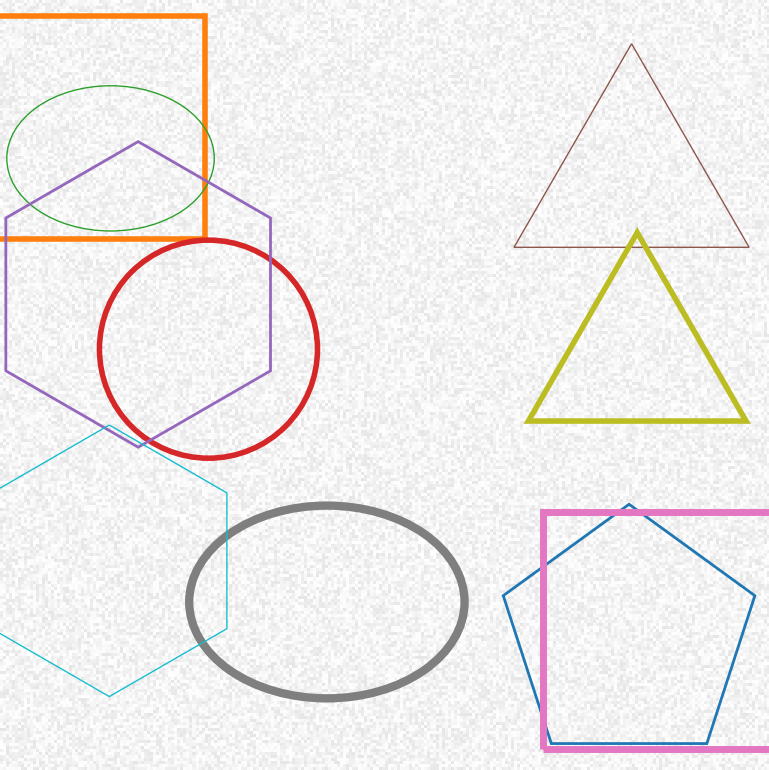[{"shape": "pentagon", "thickness": 1, "radius": 0.86, "center": [0.817, 0.173]}, {"shape": "square", "thickness": 2, "radius": 0.72, "center": [0.122, 0.834]}, {"shape": "oval", "thickness": 0.5, "radius": 0.67, "center": [0.144, 0.794]}, {"shape": "circle", "thickness": 2, "radius": 0.71, "center": [0.271, 0.547]}, {"shape": "hexagon", "thickness": 1, "radius": 0.99, "center": [0.179, 0.618]}, {"shape": "triangle", "thickness": 0.5, "radius": 0.88, "center": [0.82, 0.767]}, {"shape": "square", "thickness": 2.5, "radius": 0.77, "center": [0.858, 0.181]}, {"shape": "oval", "thickness": 3, "radius": 0.89, "center": [0.425, 0.218]}, {"shape": "triangle", "thickness": 2, "radius": 0.82, "center": [0.828, 0.535]}, {"shape": "hexagon", "thickness": 0.5, "radius": 0.88, "center": [0.142, 0.272]}]